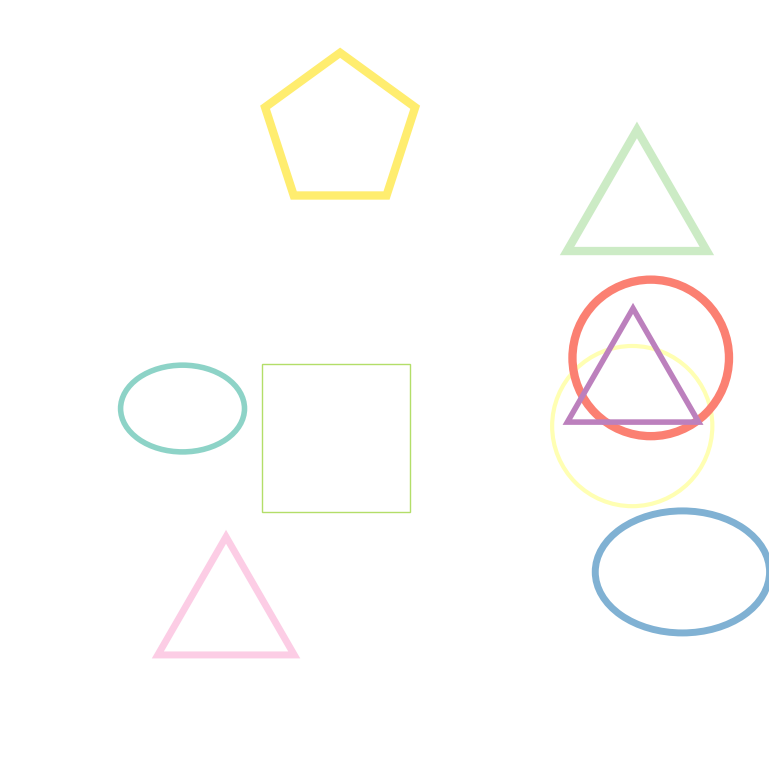[{"shape": "oval", "thickness": 2, "radius": 0.4, "center": [0.237, 0.469]}, {"shape": "circle", "thickness": 1.5, "radius": 0.52, "center": [0.821, 0.447]}, {"shape": "circle", "thickness": 3, "radius": 0.51, "center": [0.845, 0.535]}, {"shape": "oval", "thickness": 2.5, "radius": 0.57, "center": [0.886, 0.257]}, {"shape": "square", "thickness": 0.5, "radius": 0.48, "center": [0.436, 0.431]}, {"shape": "triangle", "thickness": 2.5, "radius": 0.51, "center": [0.294, 0.201]}, {"shape": "triangle", "thickness": 2, "radius": 0.49, "center": [0.822, 0.501]}, {"shape": "triangle", "thickness": 3, "radius": 0.52, "center": [0.827, 0.726]}, {"shape": "pentagon", "thickness": 3, "radius": 0.51, "center": [0.442, 0.829]}]